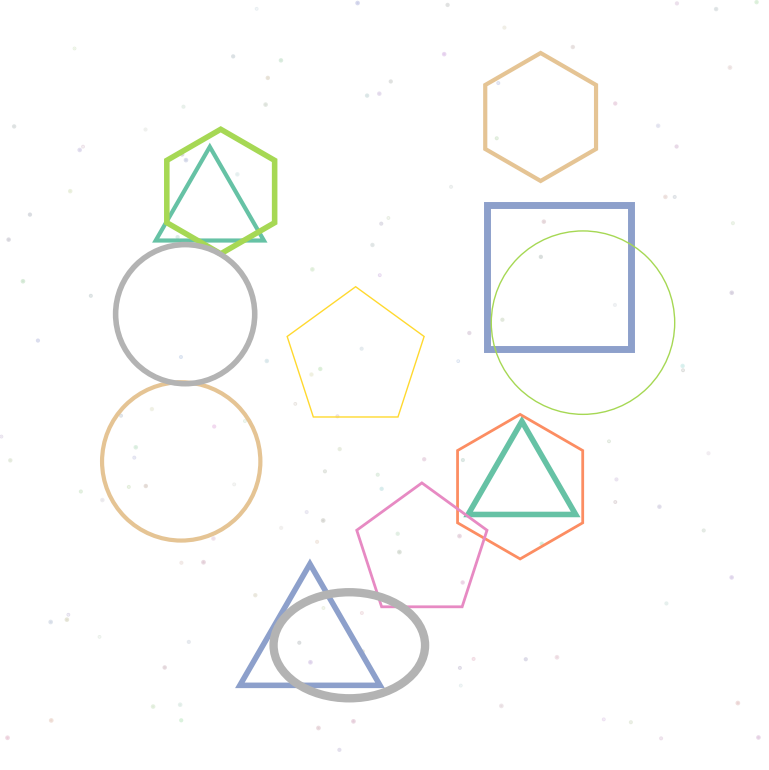[{"shape": "triangle", "thickness": 1.5, "radius": 0.41, "center": [0.272, 0.728]}, {"shape": "triangle", "thickness": 2, "radius": 0.4, "center": [0.678, 0.372]}, {"shape": "hexagon", "thickness": 1, "radius": 0.47, "center": [0.675, 0.368]}, {"shape": "square", "thickness": 2.5, "radius": 0.47, "center": [0.726, 0.64]}, {"shape": "triangle", "thickness": 2, "radius": 0.53, "center": [0.403, 0.162]}, {"shape": "pentagon", "thickness": 1, "radius": 0.44, "center": [0.548, 0.284]}, {"shape": "circle", "thickness": 0.5, "radius": 0.6, "center": [0.757, 0.581]}, {"shape": "hexagon", "thickness": 2, "radius": 0.4, "center": [0.287, 0.751]}, {"shape": "pentagon", "thickness": 0.5, "radius": 0.47, "center": [0.462, 0.534]}, {"shape": "hexagon", "thickness": 1.5, "radius": 0.42, "center": [0.702, 0.848]}, {"shape": "circle", "thickness": 1.5, "radius": 0.51, "center": [0.235, 0.401]}, {"shape": "oval", "thickness": 3, "radius": 0.49, "center": [0.454, 0.162]}, {"shape": "circle", "thickness": 2, "radius": 0.45, "center": [0.24, 0.592]}]